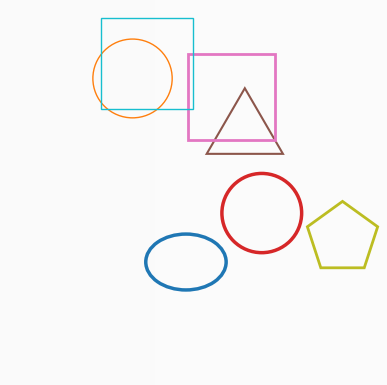[{"shape": "oval", "thickness": 2.5, "radius": 0.52, "center": [0.48, 0.319]}, {"shape": "circle", "thickness": 1, "radius": 0.51, "center": [0.342, 0.796]}, {"shape": "circle", "thickness": 2.5, "radius": 0.51, "center": [0.676, 0.447]}, {"shape": "triangle", "thickness": 1.5, "radius": 0.57, "center": [0.632, 0.657]}, {"shape": "square", "thickness": 2, "radius": 0.56, "center": [0.597, 0.748]}, {"shape": "pentagon", "thickness": 2, "radius": 0.48, "center": [0.884, 0.382]}, {"shape": "square", "thickness": 1, "radius": 0.59, "center": [0.379, 0.835]}]